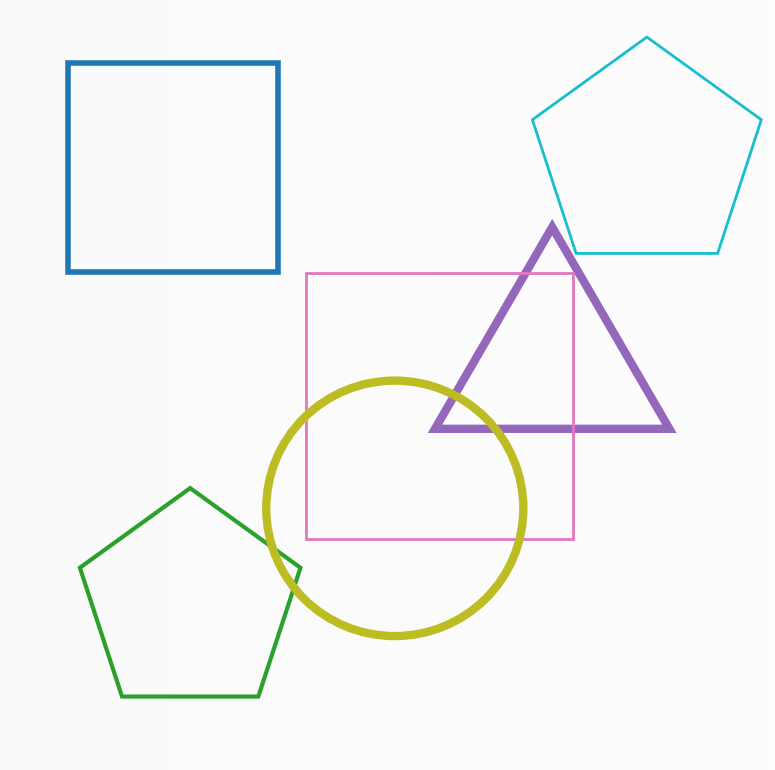[{"shape": "square", "thickness": 2, "radius": 0.68, "center": [0.224, 0.783]}, {"shape": "pentagon", "thickness": 1.5, "radius": 0.75, "center": [0.245, 0.216]}, {"shape": "triangle", "thickness": 3, "radius": 0.87, "center": [0.713, 0.53]}, {"shape": "square", "thickness": 1, "radius": 0.86, "center": [0.567, 0.473]}, {"shape": "circle", "thickness": 3, "radius": 0.83, "center": [0.509, 0.34]}, {"shape": "pentagon", "thickness": 1, "radius": 0.78, "center": [0.835, 0.797]}]